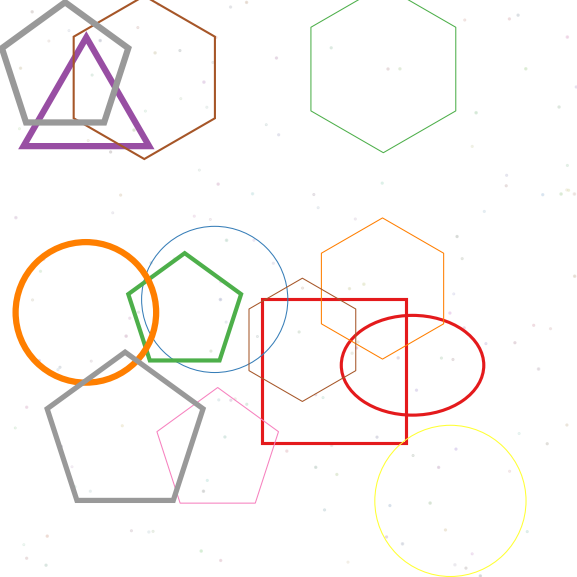[{"shape": "square", "thickness": 1.5, "radius": 0.62, "center": [0.579, 0.358]}, {"shape": "oval", "thickness": 1.5, "radius": 0.62, "center": [0.714, 0.367]}, {"shape": "circle", "thickness": 0.5, "radius": 0.63, "center": [0.372, 0.481]}, {"shape": "hexagon", "thickness": 0.5, "radius": 0.72, "center": [0.664, 0.88]}, {"shape": "pentagon", "thickness": 2, "radius": 0.51, "center": [0.32, 0.458]}, {"shape": "triangle", "thickness": 3, "radius": 0.63, "center": [0.149, 0.809]}, {"shape": "hexagon", "thickness": 0.5, "radius": 0.61, "center": [0.662, 0.5]}, {"shape": "circle", "thickness": 3, "radius": 0.61, "center": [0.149, 0.458]}, {"shape": "circle", "thickness": 0.5, "radius": 0.65, "center": [0.78, 0.132]}, {"shape": "hexagon", "thickness": 0.5, "radius": 0.53, "center": [0.524, 0.411]}, {"shape": "hexagon", "thickness": 1, "radius": 0.71, "center": [0.25, 0.865]}, {"shape": "pentagon", "thickness": 0.5, "radius": 0.55, "center": [0.377, 0.217]}, {"shape": "pentagon", "thickness": 2.5, "radius": 0.71, "center": [0.217, 0.247]}, {"shape": "pentagon", "thickness": 3, "radius": 0.58, "center": [0.113, 0.88]}]